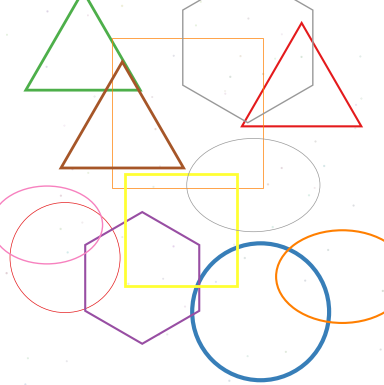[{"shape": "circle", "thickness": 0.5, "radius": 0.71, "center": [0.169, 0.331]}, {"shape": "triangle", "thickness": 1.5, "radius": 0.9, "center": [0.783, 0.761]}, {"shape": "circle", "thickness": 3, "radius": 0.89, "center": [0.677, 0.19]}, {"shape": "triangle", "thickness": 2, "radius": 0.86, "center": [0.216, 0.852]}, {"shape": "hexagon", "thickness": 1.5, "radius": 0.86, "center": [0.369, 0.278]}, {"shape": "oval", "thickness": 1.5, "radius": 0.86, "center": [0.889, 0.282]}, {"shape": "square", "thickness": 0.5, "radius": 0.98, "center": [0.487, 0.705]}, {"shape": "square", "thickness": 2, "radius": 0.73, "center": [0.47, 0.403]}, {"shape": "triangle", "thickness": 2, "radius": 0.92, "center": [0.318, 0.656]}, {"shape": "oval", "thickness": 1, "radius": 0.72, "center": [0.122, 0.416]}, {"shape": "oval", "thickness": 0.5, "radius": 0.87, "center": [0.658, 0.519]}, {"shape": "hexagon", "thickness": 1, "radius": 0.98, "center": [0.644, 0.876]}]